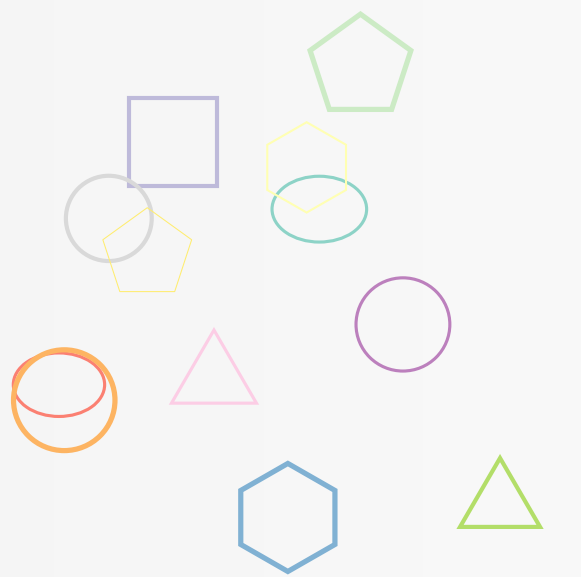[{"shape": "oval", "thickness": 1.5, "radius": 0.41, "center": [0.549, 0.637]}, {"shape": "hexagon", "thickness": 1, "radius": 0.39, "center": [0.528, 0.709]}, {"shape": "square", "thickness": 2, "radius": 0.38, "center": [0.298, 0.753]}, {"shape": "oval", "thickness": 1.5, "radius": 0.39, "center": [0.101, 0.333]}, {"shape": "hexagon", "thickness": 2.5, "radius": 0.47, "center": [0.495, 0.103]}, {"shape": "circle", "thickness": 2.5, "radius": 0.44, "center": [0.111, 0.306]}, {"shape": "triangle", "thickness": 2, "radius": 0.4, "center": [0.86, 0.126]}, {"shape": "triangle", "thickness": 1.5, "radius": 0.42, "center": [0.368, 0.343]}, {"shape": "circle", "thickness": 2, "radius": 0.37, "center": [0.187, 0.621]}, {"shape": "circle", "thickness": 1.5, "radius": 0.4, "center": [0.693, 0.437]}, {"shape": "pentagon", "thickness": 2.5, "radius": 0.46, "center": [0.62, 0.883]}, {"shape": "pentagon", "thickness": 0.5, "radius": 0.4, "center": [0.253, 0.559]}]